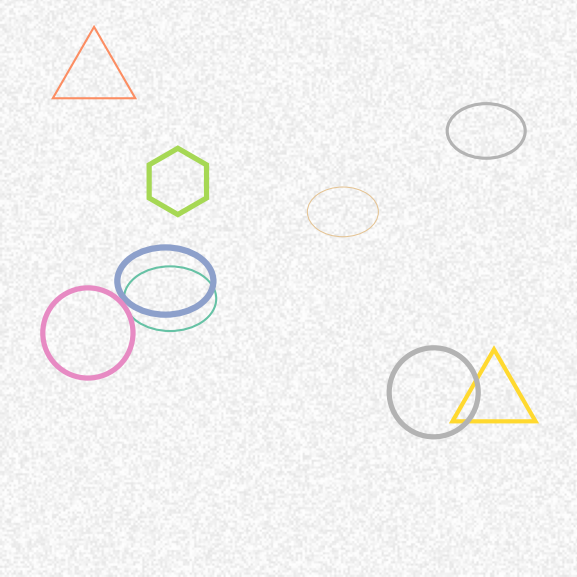[{"shape": "oval", "thickness": 1, "radius": 0.4, "center": [0.294, 0.482]}, {"shape": "triangle", "thickness": 1, "radius": 0.41, "center": [0.163, 0.87]}, {"shape": "oval", "thickness": 3, "radius": 0.42, "center": [0.286, 0.512]}, {"shape": "circle", "thickness": 2.5, "radius": 0.39, "center": [0.152, 0.423]}, {"shape": "hexagon", "thickness": 2.5, "radius": 0.29, "center": [0.308, 0.685]}, {"shape": "triangle", "thickness": 2, "radius": 0.42, "center": [0.855, 0.311]}, {"shape": "oval", "thickness": 0.5, "radius": 0.31, "center": [0.594, 0.632]}, {"shape": "oval", "thickness": 1.5, "radius": 0.34, "center": [0.842, 0.772]}, {"shape": "circle", "thickness": 2.5, "radius": 0.39, "center": [0.751, 0.32]}]